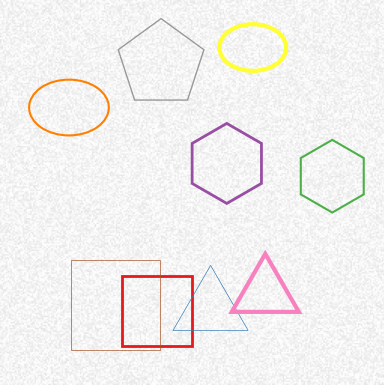[{"shape": "square", "thickness": 2, "radius": 0.46, "center": [0.407, 0.193]}, {"shape": "triangle", "thickness": 0.5, "radius": 0.56, "center": [0.547, 0.198]}, {"shape": "hexagon", "thickness": 1.5, "radius": 0.47, "center": [0.863, 0.542]}, {"shape": "hexagon", "thickness": 2, "radius": 0.52, "center": [0.589, 0.576]}, {"shape": "oval", "thickness": 1.5, "radius": 0.52, "center": [0.179, 0.721]}, {"shape": "oval", "thickness": 3, "radius": 0.43, "center": [0.657, 0.876]}, {"shape": "square", "thickness": 0.5, "radius": 0.58, "center": [0.3, 0.208]}, {"shape": "triangle", "thickness": 3, "radius": 0.5, "center": [0.689, 0.24]}, {"shape": "pentagon", "thickness": 1, "radius": 0.58, "center": [0.418, 0.835]}]